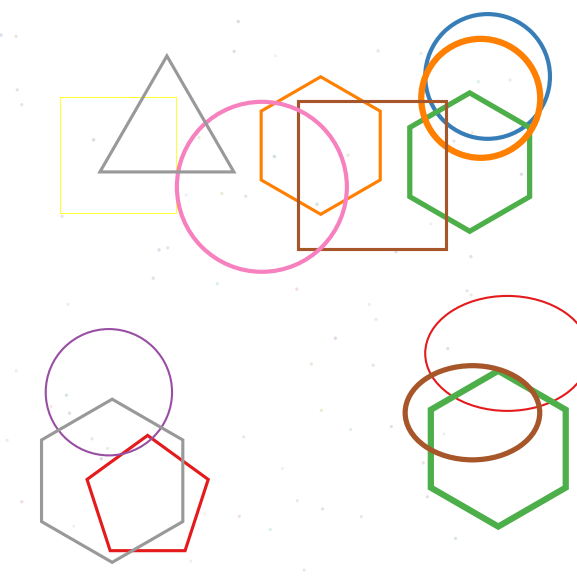[{"shape": "pentagon", "thickness": 1.5, "radius": 0.55, "center": [0.256, 0.135]}, {"shape": "oval", "thickness": 1, "radius": 0.71, "center": [0.878, 0.387]}, {"shape": "circle", "thickness": 2, "radius": 0.54, "center": [0.844, 0.867]}, {"shape": "hexagon", "thickness": 3, "radius": 0.67, "center": [0.863, 0.222]}, {"shape": "hexagon", "thickness": 2.5, "radius": 0.6, "center": [0.813, 0.718]}, {"shape": "circle", "thickness": 1, "radius": 0.55, "center": [0.189, 0.32]}, {"shape": "hexagon", "thickness": 1.5, "radius": 0.6, "center": [0.555, 0.747]}, {"shape": "circle", "thickness": 3, "radius": 0.51, "center": [0.832, 0.829]}, {"shape": "square", "thickness": 0.5, "radius": 0.5, "center": [0.205, 0.73]}, {"shape": "oval", "thickness": 2.5, "radius": 0.58, "center": [0.818, 0.284]}, {"shape": "square", "thickness": 1.5, "radius": 0.64, "center": [0.644, 0.696]}, {"shape": "circle", "thickness": 2, "radius": 0.74, "center": [0.453, 0.676]}, {"shape": "hexagon", "thickness": 1.5, "radius": 0.71, "center": [0.194, 0.167]}, {"shape": "triangle", "thickness": 1.5, "radius": 0.67, "center": [0.289, 0.768]}]